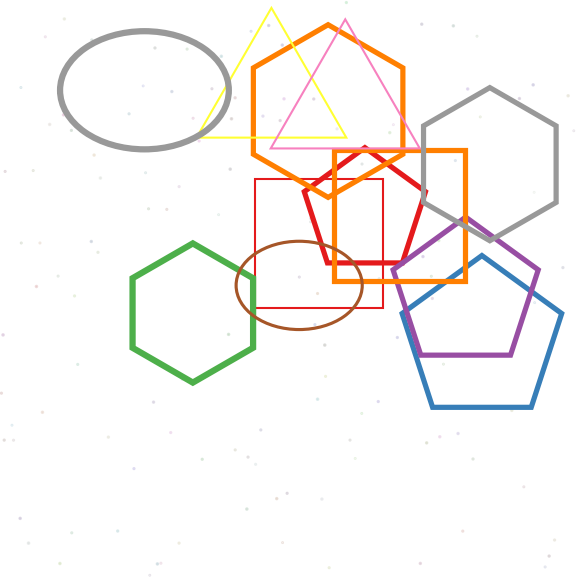[{"shape": "pentagon", "thickness": 2.5, "radius": 0.55, "center": [0.632, 0.633]}, {"shape": "square", "thickness": 1, "radius": 0.56, "center": [0.552, 0.578]}, {"shape": "pentagon", "thickness": 2.5, "radius": 0.73, "center": [0.834, 0.411]}, {"shape": "hexagon", "thickness": 3, "radius": 0.6, "center": [0.334, 0.457]}, {"shape": "pentagon", "thickness": 2.5, "radius": 0.66, "center": [0.806, 0.491]}, {"shape": "hexagon", "thickness": 2.5, "radius": 0.75, "center": [0.568, 0.807]}, {"shape": "square", "thickness": 2.5, "radius": 0.57, "center": [0.693, 0.626]}, {"shape": "triangle", "thickness": 1, "radius": 0.75, "center": [0.47, 0.836]}, {"shape": "oval", "thickness": 1.5, "radius": 0.55, "center": [0.518, 0.505]}, {"shape": "triangle", "thickness": 1, "radius": 0.75, "center": [0.598, 0.817]}, {"shape": "oval", "thickness": 3, "radius": 0.73, "center": [0.25, 0.843]}, {"shape": "hexagon", "thickness": 2.5, "radius": 0.66, "center": [0.848, 0.715]}]